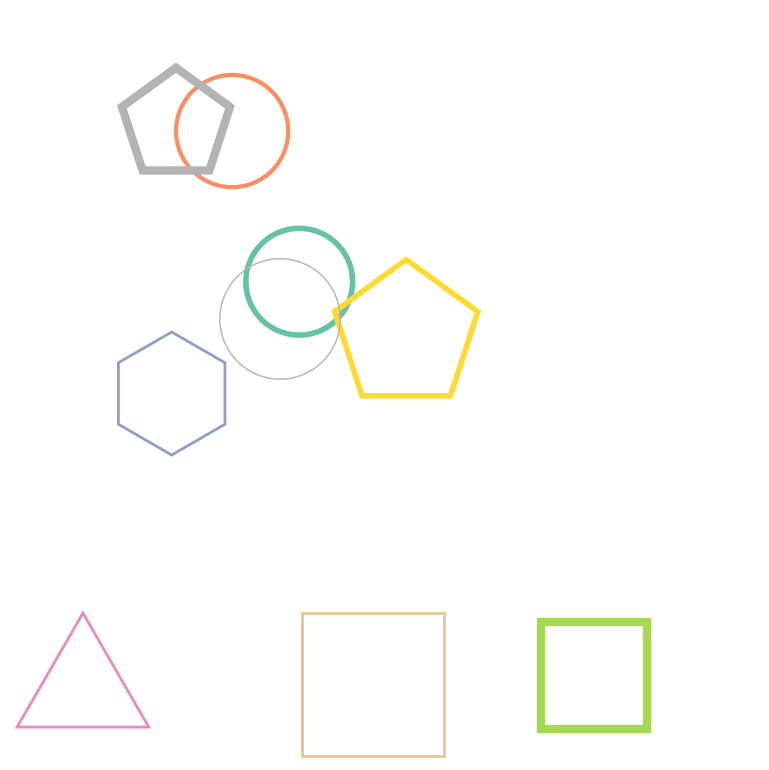[{"shape": "circle", "thickness": 2, "radius": 0.35, "center": [0.389, 0.634]}, {"shape": "circle", "thickness": 1.5, "radius": 0.36, "center": [0.301, 0.83]}, {"shape": "hexagon", "thickness": 1, "radius": 0.4, "center": [0.223, 0.489]}, {"shape": "triangle", "thickness": 1, "radius": 0.49, "center": [0.108, 0.105]}, {"shape": "square", "thickness": 3, "radius": 0.35, "center": [0.771, 0.123]}, {"shape": "pentagon", "thickness": 2, "radius": 0.49, "center": [0.528, 0.565]}, {"shape": "square", "thickness": 1, "radius": 0.46, "center": [0.484, 0.111]}, {"shape": "circle", "thickness": 0.5, "radius": 0.39, "center": [0.364, 0.586]}, {"shape": "pentagon", "thickness": 3, "radius": 0.37, "center": [0.229, 0.838]}]